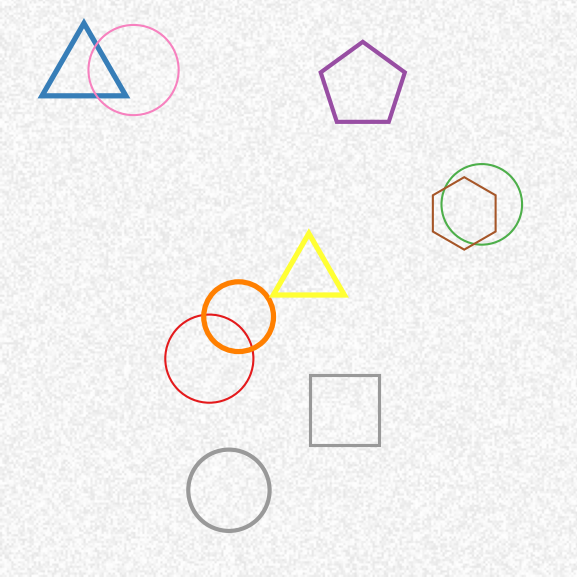[{"shape": "circle", "thickness": 1, "radius": 0.38, "center": [0.362, 0.378]}, {"shape": "triangle", "thickness": 2.5, "radius": 0.42, "center": [0.145, 0.875]}, {"shape": "circle", "thickness": 1, "radius": 0.35, "center": [0.834, 0.645]}, {"shape": "pentagon", "thickness": 2, "radius": 0.38, "center": [0.628, 0.85]}, {"shape": "circle", "thickness": 2.5, "radius": 0.3, "center": [0.413, 0.451]}, {"shape": "triangle", "thickness": 2.5, "radius": 0.36, "center": [0.535, 0.524]}, {"shape": "hexagon", "thickness": 1, "radius": 0.31, "center": [0.804, 0.63]}, {"shape": "circle", "thickness": 1, "radius": 0.39, "center": [0.231, 0.878]}, {"shape": "square", "thickness": 1.5, "radius": 0.3, "center": [0.596, 0.289]}, {"shape": "circle", "thickness": 2, "radius": 0.35, "center": [0.396, 0.15]}]